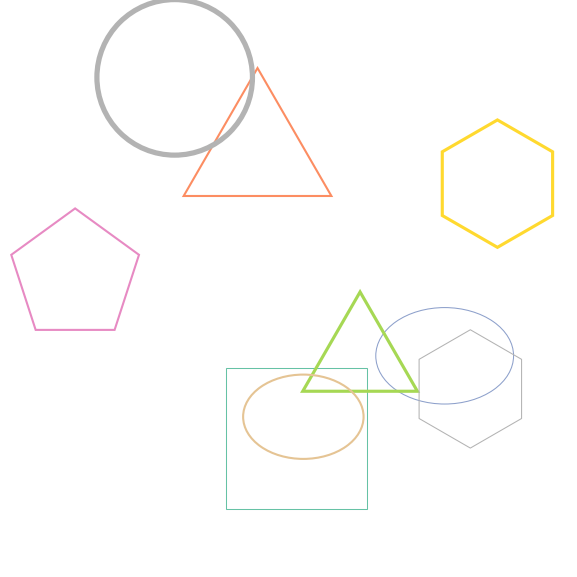[{"shape": "square", "thickness": 0.5, "radius": 0.61, "center": [0.513, 0.24]}, {"shape": "triangle", "thickness": 1, "radius": 0.74, "center": [0.446, 0.734]}, {"shape": "oval", "thickness": 0.5, "radius": 0.6, "center": [0.77, 0.383]}, {"shape": "pentagon", "thickness": 1, "radius": 0.58, "center": [0.13, 0.522]}, {"shape": "triangle", "thickness": 1.5, "radius": 0.57, "center": [0.624, 0.379]}, {"shape": "hexagon", "thickness": 1.5, "radius": 0.55, "center": [0.861, 0.681]}, {"shape": "oval", "thickness": 1, "radius": 0.52, "center": [0.525, 0.277]}, {"shape": "circle", "thickness": 2.5, "radius": 0.67, "center": [0.302, 0.865]}, {"shape": "hexagon", "thickness": 0.5, "radius": 0.51, "center": [0.814, 0.326]}]